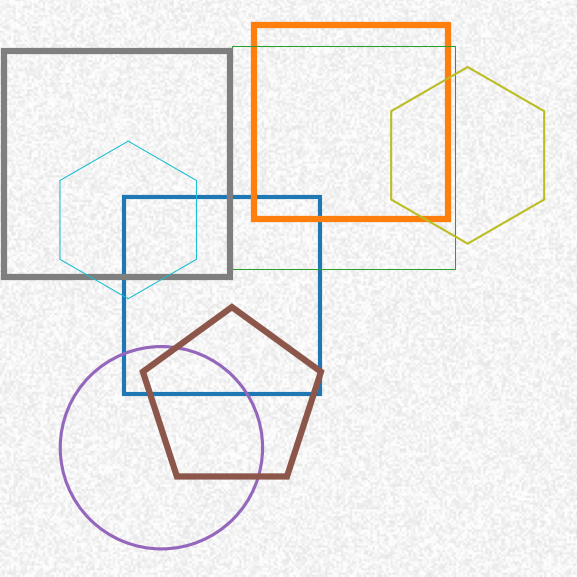[{"shape": "square", "thickness": 2, "radius": 0.85, "center": [0.384, 0.488]}, {"shape": "square", "thickness": 3, "radius": 0.84, "center": [0.608, 0.788]}, {"shape": "square", "thickness": 0.5, "radius": 0.97, "center": [0.595, 0.726]}, {"shape": "circle", "thickness": 1.5, "radius": 0.88, "center": [0.279, 0.224]}, {"shape": "pentagon", "thickness": 3, "radius": 0.81, "center": [0.402, 0.305]}, {"shape": "square", "thickness": 3, "radius": 0.98, "center": [0.202, 0.715]}, {"shape": "hexagon", "thickness": 1, "radius": 0.76, "center": [0.81, 0.73]}, {"shape": "hexagon", "thickness": 0.5, "radius": 0.68, "center": [0.222, 0.618]}]